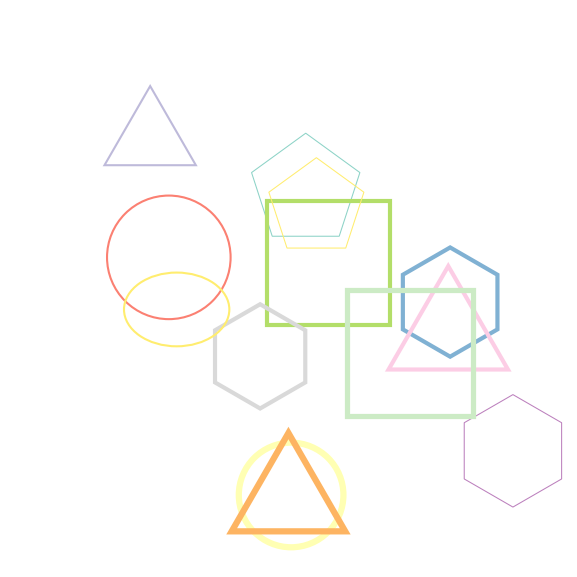[{"shape": "pentagon", "thickness": 0.5, "radius": 0.49, "center": [0.529, 0.67]}, {"shape": "circle", "thickness": 3, "radius": 0.45, "center": [0.504, 0.142]}, {"shape": "triangle", "thickness": 1, "radius": 0.46, "center": [0.26, 0.759]}, {"shape": "circle", "thickness": 1, "radius": 0.53, "center": [0.292, 0.553]}, {"shape": "hexagon", "thickness": 2, "radius": 0.47, "center": [0.779, 0.476]}, {"shape": "triangle", "thickness": 3, "radius": 0.57, "center": [0.499, 0.136]}, {"shape": "square", "thickness": 2, "radius": 0.53, "center": [0.569, 0.544]}, {"shape": "triangle", "thickness": 2, "radius": 0.6, "center": [0.776, 0.419]}, {"shape": "hexagon", "thickness": 2, "radius": 0.45, "center": [0.45, 0.382]}, {"shape": "hexagon", "thickness": 0.5, "radius": 0.49, "center": [0.888, 0.218]}, {"shape": "square", "thickness": 2.5, "radius": 0.54, "center": [0.71, 0.387]}, {"shape": "pentagon", "thickness": 0.5, "radius": 0.43, "center": [0.548, 0.64]}, {"shape": "oval", "thickness": 1, "radius": 0.46, "center": [0.306, 0.463]}]